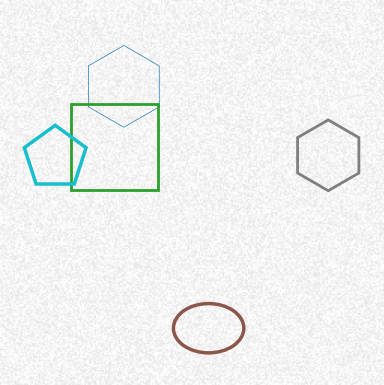[{"shape": "hexagon", "thickness": 0.5, "radius": 0.53, "center": [0.322, 0.776]}, {"shape": "square", "thickness": 2, "radius": 0.56, "center": [0.298, 0.618]}, {"shape": "oval", "thickness": 2.5, "radius": 0.46, "center": [0.542, 0.147]}, {"shape": "hexagon", "thickness": 2, "radius": 0.46, "center": [0.853, 0.597]}, {"shape": "pentagon", "thickness": 2.5, "radius": 0.42, "center": [0.143, 0.59]}]